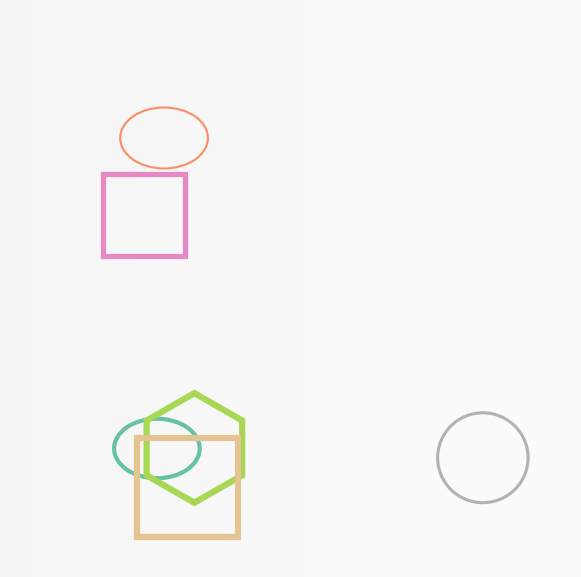[{"shape": "oval", "thickness": 2, "radius": 0.37, "center": [0.27, 0.223]}, {"shape": "oval", "thickness": 1, "radius": 0.38, "center": [0.282, 0.76]}, {"shape": "square", "thickness": 2.5, "radius": 0.35, "center": [0.248, 0.627]}, {"shape": "hexagon", "thickness": 3, "radius": 0.47, "center": [0.334, 0.223]}, {"shape": "square", "thickness": 3, "radius": 0.43, "center": [0.323, 0.155]}, {"shape": "circle", "thickness": 1.5, "radius": 0.39, "center": [0.831, 0.207]}]